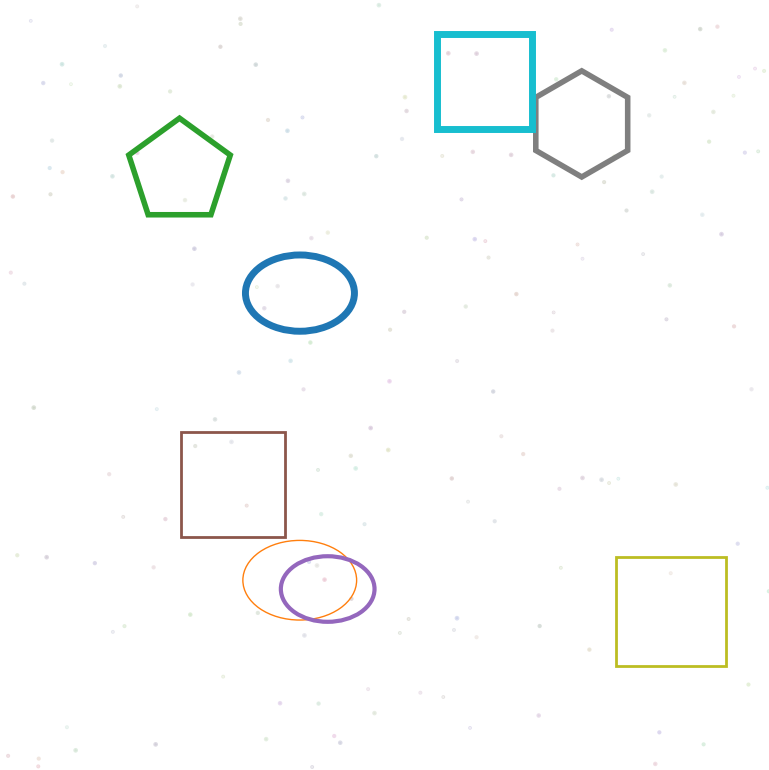[{"shape": "oval", "thickness": 2.5, "radius": 0.35, "center": [0.39, 0.619]}, {"shape": "oval", "thickness": 0.5, "radius": 0.37, "center": [0.389, 0.246]}, {"shape": "pentagon", "thickness": 2, "radius": 0.35, "center": [0.233, 0.777]}, {"shape": "oval", "thickness": 1.5, "radius": 0.3, "center": [0.426, 0.235]}, {"shape": "square", "thickness": 1, "radius": 0.34, "center": [0.303, 0.371]}, {"shape": "hexagon", "thickness": 2, "radius": 0.34, "center": [0.756, 0.839]}, {"shape": "square", "thickness": 1, "radius": 0.36, "center": [0.872, 0.206]}, {"shape": "square", "thickness": 2.5, "radius": 0.31, "center": [0.629, 0.894]}]